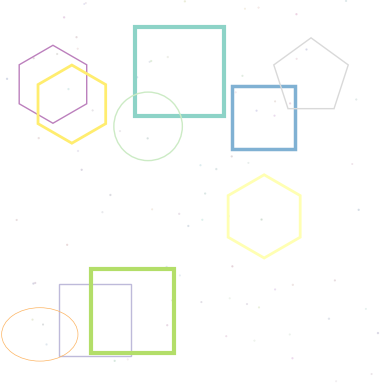[{"shape": "square", "thickness": 3, "radius": 0.58, "center": [0.466, 0.813]}, {"shape": "hexagon", "thickness": 2, "radius": 0.54, "center": [0.686, 0.438]}, {"shape": "square", "thickness": 1, "radius": 0.47, "center": [0.247, 0.169]}, {"shape": "square", "thickness": 2.5, "radius": 0.41, "center": [0.685, 0.696]}, {"shape": "oval", "thickness": 0.5, "radius": 0.5, "center": [0.103, 0.131]}, {"shape": "square", "thickness": 3, "radius": 0.54, "center": [0.344, 0.192]}, {"shape": "pentagon", "thickness": 1, "radius": 0.51, "center": [0.808, 0.8]}, {"shape": "hexagon", "thickness": 1, "radius": 0.51, "center": [0.138, 0.781]}, {"shape": "circle", "thickness": 1, "radius": 0.44, "center": [0.385, 0.672]}, {"shape": "hexagon", "thickness": 2, "radius": 0.51, "center": [0.187, 0.73]}]